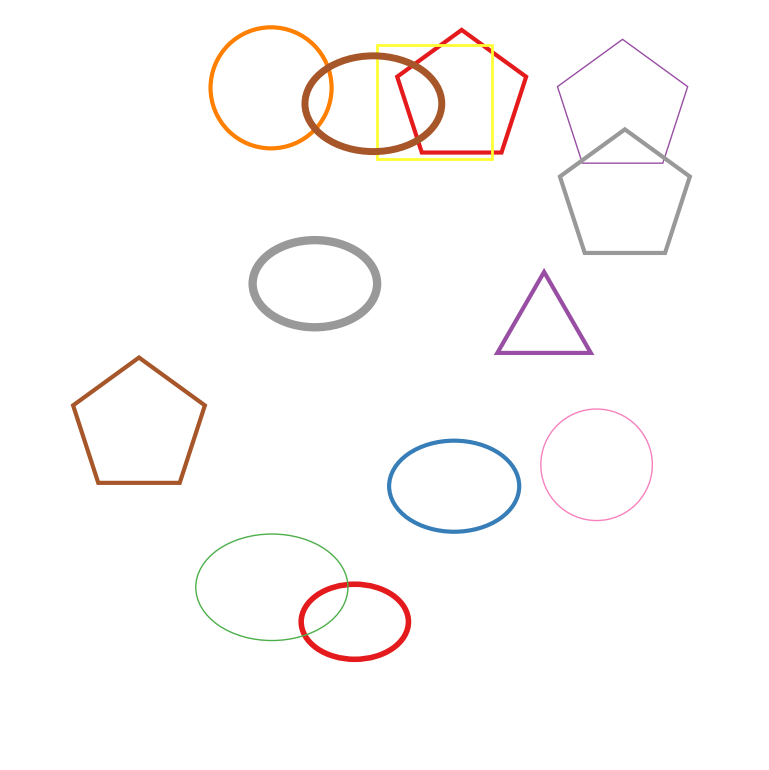[{"shape": "oval", "thickness": 2, "radius": 0.35, "center": [0.461, 0.193]}, {"shape": "pentagon", "thickness": 1.5, "radius": 0.44, "center": [0.6, 0.873]}, {"shape": "oval", "thickness": 1.5, "radius": 0.42, "center": [0.59, 0.369]}, {"shape": "oval", "thickness": 0.5, "radius": 0.49, "center": [0.353, 0.237]}, {"shape": "triangle", "thickness": 1.5, "radius": 0.35, "center": [0.707, 0.577]}, {"shape": "pentagon", "thickness": 0.5, "radius": 0.44, "center": [0.809, 0.86]}, {"shape": "circle", "thickness": 1.5, "radius": 0.39, "center": [0.352, 0.886]}, {"shape": "square", "thickness": 1, "radius": 0.37, "center": [0.564, 0.868]}, {"shape": "oval", "thickness": 2.5, "radius": 0.44, "center": [0.485, 0.865]}, {"shape": "pentagon", "thickness": 1.5, "radius": 0.45, "center": [0.181, 0.446]}, {"shape": "circle", "thickness": 0.5, "radius": 0.36, "center": [0.775, 0.396]}, {"shape": "oval", "thickness": 3, "radius": 0.4, "center": [0.409, 0.632]}, {"shape": "pentagon", "thickness": 1.5, "radius": 0.44, "center": [0.812, 0.743]}]